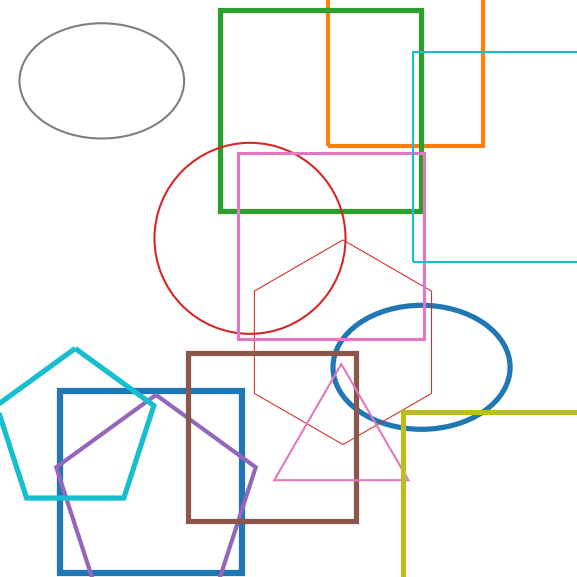[{"shape": "square", "thickness": 3, "radius": 0.79, "center": [0.261, 0.165]}, {"shape": "oval", "thickness": 2.5, "radius": 0.77, "center": [0.73, 0.363]}, {"shape": "square", "thickness": 2, "radius": 0.67, "center": [0.702, 0.881]}, {"shape": "square", "thickness": 2.5, "radius": 0.87, "center": [0.555, 0.808]}, {"shape": "circle", "thickness": 1, "radius": 0.83, "center": [0.433, 0.586]}, {"shape": "hexagon", "thickness": 0.5, "radius": 0.89, "center": [0.594, 0.407]}, {"shape": "pentagon", "thickness": 2, "radius": 0.91, "center": [0.27, 0.134]}, {"shape": "square", "thickness": 2.5, "radius": 0.73, "center": [0.47, 0.242]}, {"shape": "triangle", "thickness": 1, "radius": 0.67, "center": [0.591, 0.235]}, {"shape": "square", "thickness": 1.5, "radius": 0.8, "center": [0.573, 0.573]}, {"shape": "oval", "thickness": 1, "radius": 0.71, "center": [0.176, 0.859]}, {"shape": "square", "thickness": 2.5, "radius": 0.77, "center": [0.853, 0.131]}, {"shape": "pentagon", "thickness": 2.5, "radius": 0.72, "center": [0.13, 0.253]}, {"shape": "square", "thickness": 1, "radius": 0.91, "center": [0.897, 0.727]}]